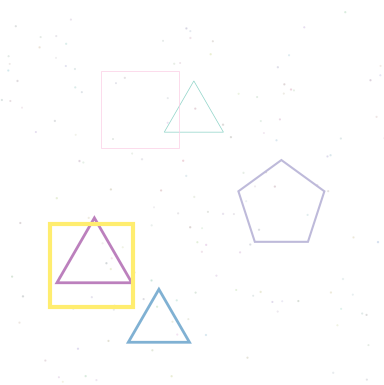[{"shape": "triangle", "thickness": 0.5, "radius": 0.44, "center": [0.503, 0.701]}, {"shape": "pentagon", "thickness": 1.5, "radius": 0.59, "center": [0.731, 0.467]}, {"shape": "triangle", "thickness": 2, "radius": 0.46, "center": [0.413, 0.157]}, {"shape": "square", "thickness": 0.5, "radius": 0.5, "center": [0.364, 0.715]}, {"shape": "triangle", "thickness": 2, "radius": 0.56, "center": [0.245, 0.322]}, {"shape": "square", "thickness": 3, "radius": 0.54, "center": [0.237, 0.31]}]